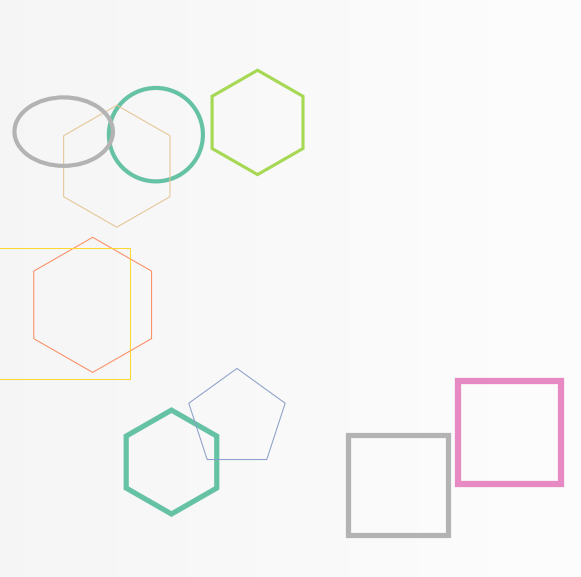[{"shape": "hexagon", "thickness": 2.5, "radius": 0.45, "center": [0.295, 0.199]}, {"shape": "circle", "thickness": 2, "radius": 0.4, "center": [0.268, 0.766]}, {"shape": "hexagon", "thickness": 0.5, "radius": 0.58, "center": [0.159, 0.471]}, {"shape": "pentagon", "thickness": 0.5, "radius": 0.44, "center": [0.408, 0.274]}, {"shape": "square", "thickness": 3, "radius": 0.44, "center": [0.877, 0.25]}, {"shape": "hexagon", "thickness": 1.5, "radius": 0.45, "center": [0.443, 0.787]}, {"shape": "square", "thickness": 0.5, "radius": 0.56, "center": [0.11, 0.456]}, {"shape": "hexagon", "thickness": 0.5, "radius": 0.53, "center": [0.201, 0.711]}, {"shape": "oval", "thickness": 2, "radius": 0.42, "center": [0.11, 0.771]}, {"shape": "square", "thickness": 2.5, "radius": 0.43, "center": [0.685, 0.159]}]